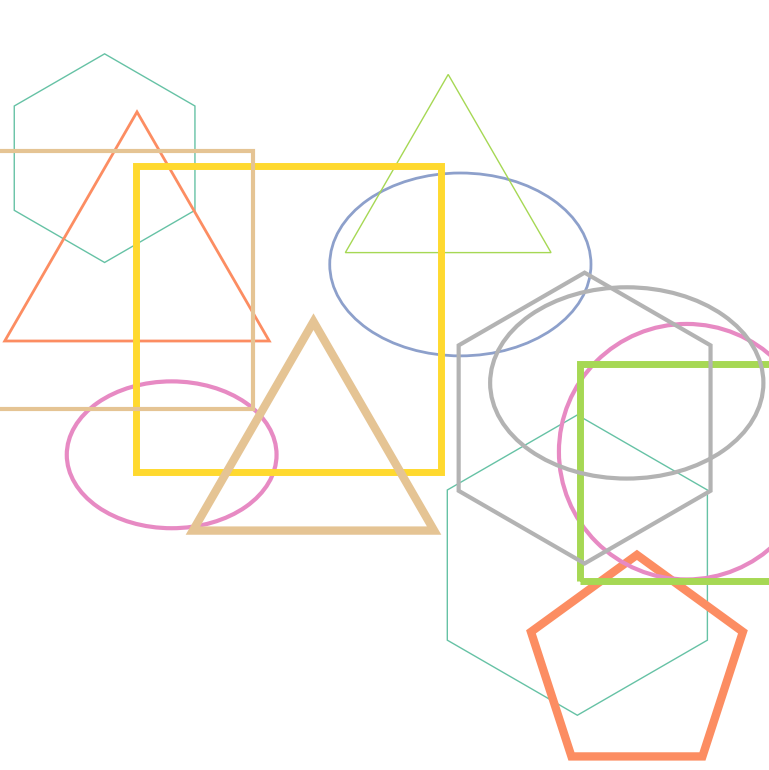[{"shape": "hexagon", "thickness": 0.5, "radius": 0.98, "center": [0.75, 0.266]}, {"shape": "hexagon", "thickness": 0.5, "radius": 0.68, "center": [0.136, 0.795]}, {"shape": "pentagon", "thickness": 3, "radius": 0.72, "center": [0.827, 0.135]}, {"shape": "triangle", "thickness": 1, "radius": 0.99, "center": [0.178, 0.656]}, {"shape": "oval", "thickness": 1, "radius": 0.85, "center": [0.598, 0.657]}, {"shape": "circle", "thickness": 1.5, "radius": 0.83, "center": [0.892, 0.413]}, {"shape": "oval", "thickness": 1.5, "radius": 0.68, "center": [0.223, 0.409]}, {"shape": "triangle", "thickness": 0.5, "radius": 0.77, "center": [0.582, 0.749]}, {"shape": "square", "thickness": 2.5, "radius": 0.71, "center": [0.894, 0.386]}, {"shape": "square", "thickness": 2.5, "radius": 0.99, "center": [0.375, 0.586]}, {"shape": "triangle", "thickness": 3, "radius": 0.9, "center": [0.407, 0.401]}, {"shape": "square", "thickness": 1.5, "radius": 0.84, "center": [0.161, 0.636]}, {"shape": "hexagon", "thickness": 1.5, "radius": 0.94, "center": [0.759, 0.457]}, {"shape": "oval", "thickness": 1.5, "radius": 0.89, "center": [0.814, 0.503]}]